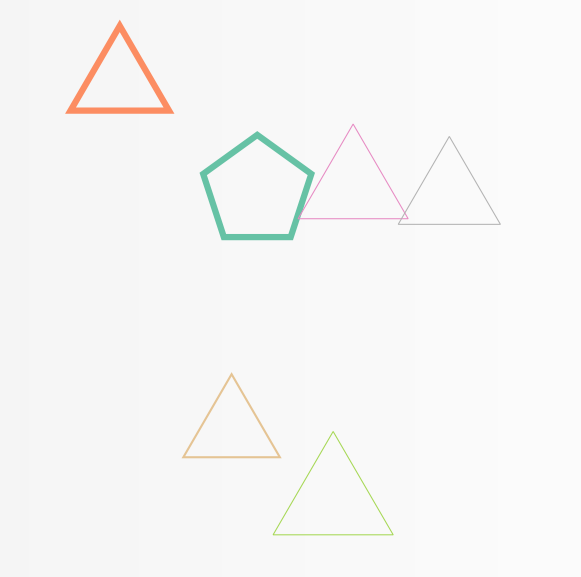[{"shape": "pentagon", "thickness": 3, "radius": 0.49, "center": [0.443, 0.668]}, {"shape": "triangle", "thickness": 3, "radius": 0.49, "center": [0.206, 0.857]}, {"shape": "triangle", "thickness": 0.5, "radius": 0.55, "center": [0.608, 0.675]}, {"shape": "triangle", "thickness": 0.5, "radius": 0.6, "center": [0.573, 0.133]}, {"shape": "triangle", "thickness": 1, "radius": 0.48, "center": [0.398, 0.255]}, {"shape": "triangle", "thickness": 0.5, "radius": 0.51, "center": [0.773, 0.661]}]